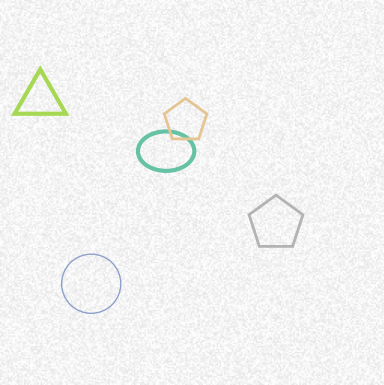[{"shape": "oval", "thickness": 3, "radius": 0.37, "center": [0.432, 0.607]}, {"shape": "circle", "thickness": 1, "radius": 0.38, "center": [0.237, 0.263]}, {"shape": "triangle", "thickness": 3, "radius": 0.38, "center": [0.105, 0.743]}, {"shape": "pentagon", "thickness": 2, "radius": 0.29, "center": [0.482, 0.686]}, {"shape": "pentagon", "thickness": 2, "radius": 0.37, "center": [0.717, 0.42]}]